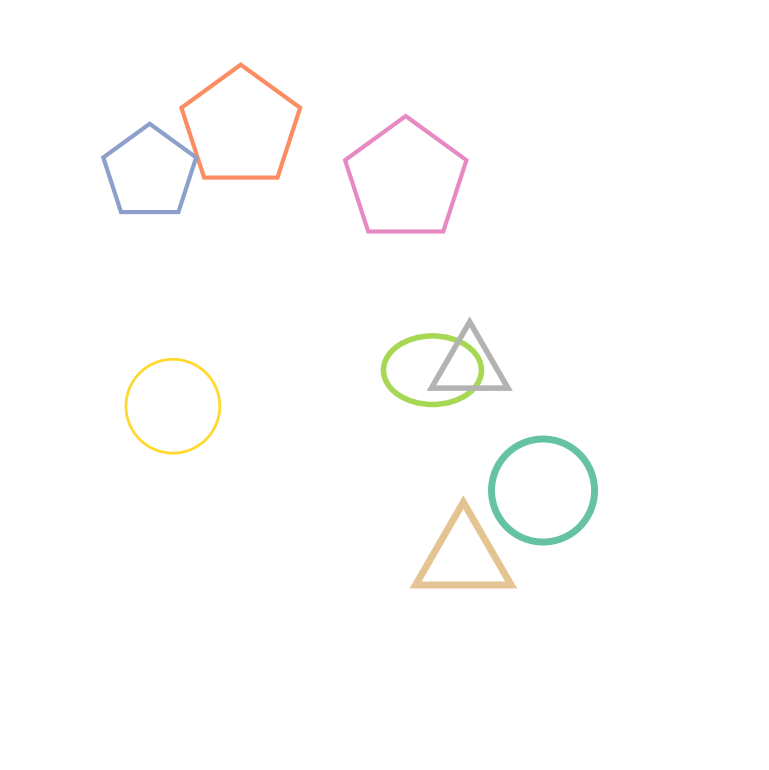[{"shape": "circle", "thickness": 2.5, "radius": 0.33, "center": [0.705, 0.363]}, {"shape": "pentagon", "thickness": 1.5, "radius": 0.41, "center": [0.313, 0.835]}, {"shape": "pentagon", "thickness": 1.5, "radius": 0.32, "center": [0.194, 0.776]}, {"shape": "pentagon", "thickness": 1.5, "radius": 0.41, "center": [0.527, 0.766]}, {"shape": "oval", "thickness": 2, "radius": 0.32, "center": [0.562, 0.519]}, {"shape": "circle", "thickness": 1, "radius": 0.3, "center": [0.225, 0.472]}, {"shape": "triangle", "thickness": 2.5, "radius": 0.36, "center": [0.602, 0.276]}, {"shape": "triangle", "thickness": 2, "radius": 0.29, "center": [0.61, 0.525]}]